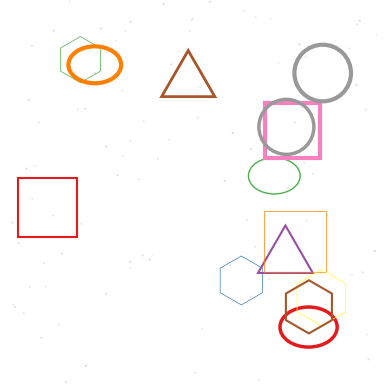[{"shape": "square", "thickness": 1.5, "radius": 0.38, "center": [0.124, 0.461]}, {"shape": "oval", "thickness": 2.5, "radius": 0.37, "center": [0.801, 0.151]}, {"shape": "hexagon", "thickness": 0.5, "radius": 0.32, "center": [0.627, 0.272]}, {"shape": "oval", "thickness": 1, "radius": 0.34, "center": [0.712, 0.543]}, {"shape": "hexagon", "thickness": 0.5, "radius": 0.3, "center": [0.209, 0.845]}, {"shape": "triangle", "thickness": 1.5, "radius": 0.41, "center": [0.741, 0.332]}, {"shape": "oval", "thickness": 3, "radius": 0.34, "center": [0.246, 0.832]}, {"shape": "square", "thickness": 0.5, "radius": 0.4, "center": [0.766, 0.373]}, {"shape": "hexagon", "thickness": 0.5, "radius": 0.36, "center": [0.835, 0.227]}, {"shape": "triangle", "thickness": 2, "radius": 0.4, "center": [0.489, 0.789]}, {"shape": "hexagon", "thickness": 1.5, "radius": 0.35, "center": [0.802, 0.203]}, {"shape": "square", "thickness": 3, "radius": 0.35, "center": [0.76, 0.661]}, {"shape": "circle", "thickness": 2.5, "radius": 0.36, "center": [0.744, 0.67]}, {"shape": "circle", "thickness": 3, "radius": 0.37, "center": [0.838, 0.81]}]